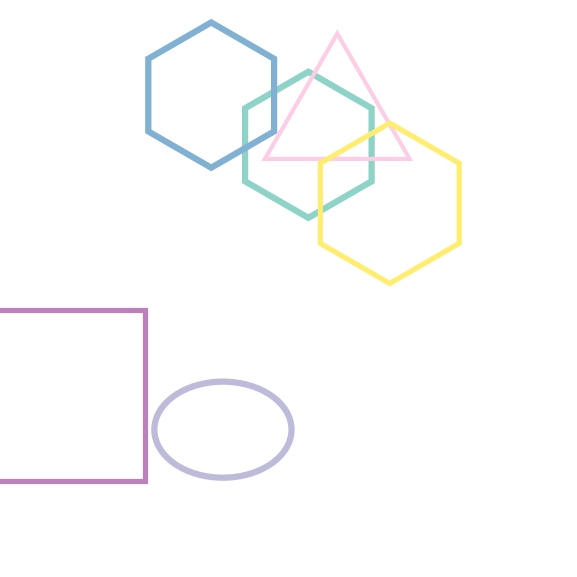[{"shape": "hexagon", "thickness": 3, "radius": 0.63, "center": [0.534, 0.748]}, {"shape": "oval", "thickness": 3, "radius": 0.59, "center": [0.386, 0.255]}, {"shape": "hexagon", "thickness": 3, "radius": 0.63, "center": [0.366, 0.834]}, {"shape": "triangle", "thickness": 2, "radius": 0.72, "center": [0.584, 0.796]}, {"shape": "square", "thickness": 2.5, "radius": 0.74, "center": [0.103, 0.314]}, {"shape": "hexagon", "thickness": 2.5, "radius": 0.69, "center": [0.675, 0.647]}]